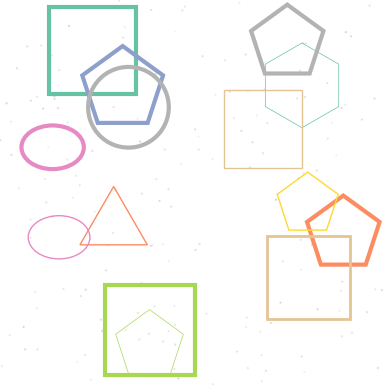[{"shape": "hexagon", "thickness": 0.5, "radius": 0.55, "center": [0.784, 0.778]}, {"shape": "square", "thickness": 3, "radius": 0.57, "center": [0.241, 0.869]}, {"shape": "triangle", "thickness": 1, "radius": 0.51, "center": [0.295, 0.415]}, {"shape": "pentagon", "thickness": 3, "radius": 0.5, "center": [0.892, 0.393]}, {"shape": "pentagon", "thickness": 3, "radius": 0.55, "center": [0.319, 0.77]}, {"shape": "oval", "thickness": 1, "radius": 0.4, "center": [0.153, 0.384]}, {"shape": "oval", "thickness": 3, "radius": 0.41, "center": [0.137, 0.617]}, {"shape": "pentagon", "thickness": 0.5, "radius": 0.46, "center": [0.388, 0.103]}, {"shape": "square", "thickness": 3, "radius": 0.58, "center": [0.389, 0.143]}, {"shape": "pentagon", "thickness": 1, "radius": 0.42, "center": [0.799, 0.47]}, {"shape": "square", "thickness": 2, "radius": 0.54, "center": [0.802, 0.279]}, {"shape": "square", "thickness": 1, "radius": 0.51, "center": [0.684, 0.664]}, {"shape": "circle", "thickness": 3, "radius": 0.52, "center": [0.334, 0.721]}, {"shape": "pentagon", "thickness": 3, "radius": 0.49, "center": [0.746, 0.889]}]